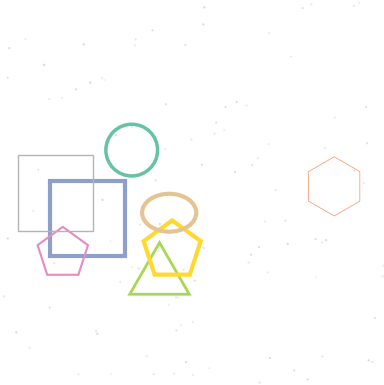[{"shape": "circle", "thickness": 2.5, "radius": 0.34, "center": [0.342, 0.61]}, {"shape": "hexagon", "thickness": 0.5, "radius": 0.38, "center": [0.868, 0.516]}, {"shape": "square", "thickness": 3, "radius": 0.49, "center": [0.227, 0.432]}, {"shape": "pentagon", "thickness": 1.5, "radius": 0.34, "center": [0.163, 0.342]}, {"shape": "triangle", "thickness": 2, "radius": 0.45, "center": [0.414, 0.28]}, {"shape": "pentagon", "thickness": 3, "radius": 0.39, "center": [0.447, 0.35]}, {"shape": "oval", "thickness": 3, "radius": 0.35, "center": [0.439, 0.447]}, {"shape": "square", "thickness": 1, "radius": 0.49, "center": [0.143, 0.498]}]